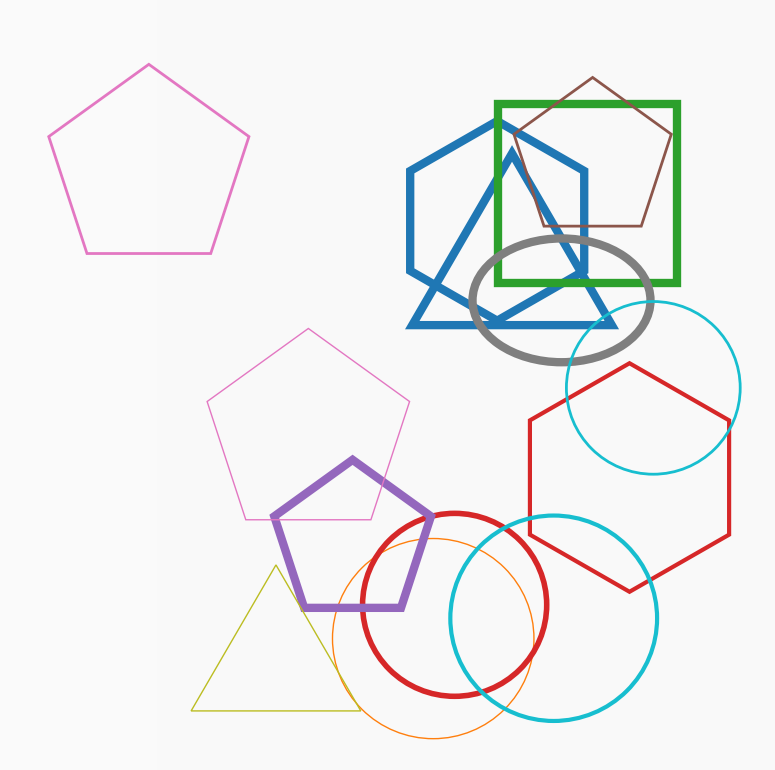[{"shape": "hexagon", "thickness": 3, "radius": 0.65, "center": [0.642, 0.713]}, {"shape": "triangle", "thickness": 3, "radius": 0.74, "center": [0.661, 0.652]}, {"shape": "circle", "thickness": 0.5, "radius": 0.65, "center": [0.559, 0.171]}, {"shape": "square", "thickness": 3, "radius": 0.58, "center": [0.758, 0.749]}, {"shape": "hexagon", "thickness": 1.5, "radius": 0.74, "center": [0.812, 0.38]}, {"shape": "circle", "thickness": 2, "radius": 0.59, "center": [0.587, 0.215]}, {"shape": "pentagon", "thickness": 3, "radius": 0.53, "center": [0.455, 0.297]}, {"shape": "pentagon", "thickness": 1, "radius": 0.53, "center": [0.765, 0.793]}, {"shape": "pentagon", "thickness": 1, "radius": 0.68, "center": [0.192, 0.781]}, {"shape": "pentagon", "thickness": 0.5, "radius": 0.69, "center": [0.398, 0.436]}, {"shape": "oval", "thickness": 3, "radius": 0.57, "center": [0.725, 0.61]}, {"shape": "triangle", "thickness": 0.5, "radius": 0.63, "center": [0.356, 0.14]}, {"shape": "circle", "thickness": 1.5, "radius": 0.67, "center": [0.714, 0.197]}, {"shape": "circle", "thickness": 1, "radius": 0.56, "center": [0.843, 0.496]}]